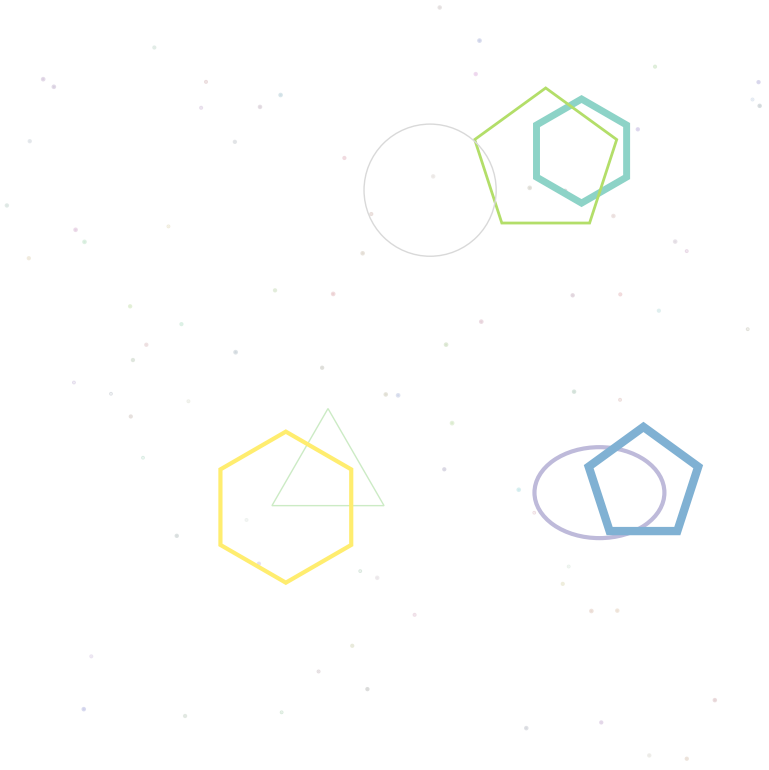[{"shape": "hexagon", "thickness": 2.5, "radius": 0.34, "center": [0.755, 0.804]}, {"shape": "oval", "thickness": 1.5, "radius": 0.42, "center": [0.779, 0.36]}, {"shape": "pentagon", "thickness": 3, "radius": 0.37, "center": [0.836, 0.371]}, {"shape": "pentagon", "thickness": 1, "radius": 0.48, "center": [0.709, 0.789]}, {"shape": "circle", "thickness": 0.5, "radius": 0.43, "center": [0.559, 0.753]}, {"shape": "triangle", "thickness": 0.5, "radius": 0.42, "center": [0.426, 0.385]}, {"shape": "hexagon", "thickness": 1.5, "radius": 0.49, "center": [0.371, 0.341]}]